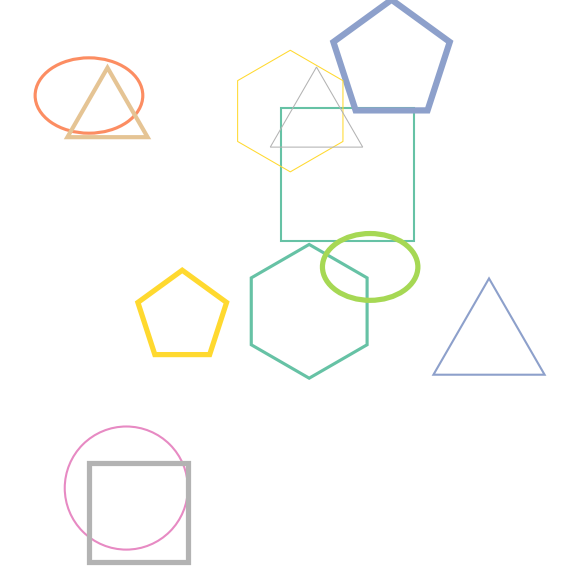[{"shape": "hexagon", "thickness": 1.5, "radius": 0.58, "center": [0.535, 0.46]}, {"shape": "square", "thickness": 1, "radius": 0.58, "center": [0.602, 0.697]}, {"shape": "oval", "thickness": 1.5, "radius": 0.47, "center": [0.154, 0.834]}, {"shape": "triangle", "thickness": 1, "radius": 0.56, "center": [0.847, 0.406]}, {"shape": "pentagon", "thickness": 3, "radius": 0.53, "center": [0.678, 0.894]}, {"shape": "circle", "thickness": 1, "radius": 0.53, "center": [0.219, 0.154]}, {"shape": "oval", "thickness": 2.5, "radius": 0.41, "center": [0.641, 0.537]}, {"shape": "pentagon", "thickness": 2.5, "radius": 0.4, "center": [0.316, 0.45]}, {"shape": "hexagon", "thickness": 0.5, "radius": 0.53, "center": [0.503, 0.807]}, {"shape": "triangle", "thickness": 2, "radius": 0.4, "center": [0.186, 0.802]}, {"shape": "triangle", "thickness": 0.5, "radius": 0.46, "center": [0.548, 0.791]}, {"shape": "square", "thickness": 2.5, "radius": 0.43, "center": [0.241, 0.112]}]